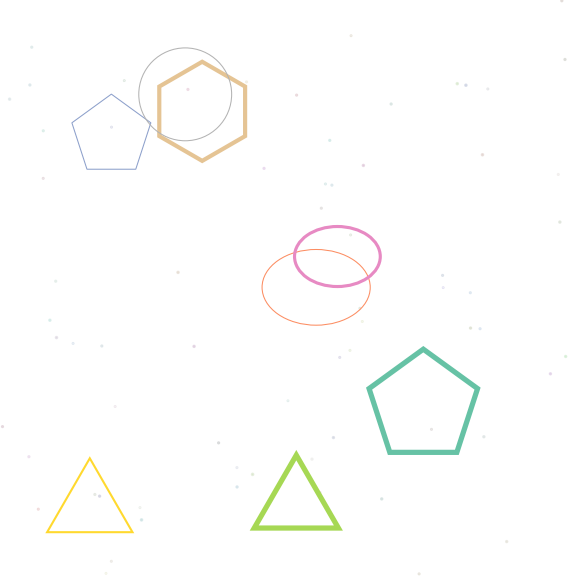[{"shape": "pentagon", "thickness": 2.5, "radius": 0.49, "center": [0.733, 0.296]}, {"shape": "oval", "thickness": 0.5, "radius": 0.47, "center": [0.547, 0.502]}, {"shape": "pentagon", "thickness": 0.5, "radius": 0.36, "center": [0.193, 0.764]}, {"shape": "oval", "thickness": 1.5, "radius": 0.37, "center": [0.584, 0.555]}, {"shape": "triangle", "thickness": 2.5, "radius": 0.42, "center": [0.513, 0.127]}, {"shape": "triangle", "thickness": 1, "radius": 0.43, "center": [0.155, 0.12]}, {"shape": "hexagon", "thickness": 2, "radius": 0.43, "center": [0.35, 0.806]}, {"shape": "circle", "thickness": 0.5, "radius": 0.4, "center": [0.321, 0.836]}]